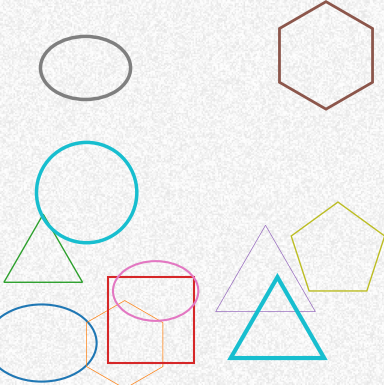[{"shape": "oval", "thickness": 1.5, "radius": 0.72, "center": [0.108, 0.109]}, {"shape": "hexagon", "thickness": 0.5, "radius": 0.57, "center": [0.324, 0.105]}, {"shape": "triangle", "thickness": 1, "radius": 0.59, "center": [0.112, 0.326]}, {"shape": "square", "thickness": 1.5, "radius": 0.55, "center": [0.392, 0.169]}, {"shape": "triangle", "thickness": 0.5, "radius": 0.75, "center": [0.69, 0.265]}, {"shape": "hexagon", "thickness": 2, "radius": 0.7, "center": [0.847, 0.856]}, {"shape": "oval", "thickness": 1.5, "radius": 0.55, "center": [0.404, 0.244]}, {"shape": "oval", "thickness": 2.5, "radius": 0.58, "center": [0.222, 0.824]}, {"shape": "pentagon", "thickness": 1, "radius": 0.64, "center": [0.878, 0.348]}, {"shape": "triangle", "thickness": 3, "radius": 0.7, "center": [0.721, 0.14]}, {"shape": "circle", "thickness": 2.5, "radius": 0.65, "center": [0.225, 0.5]}]